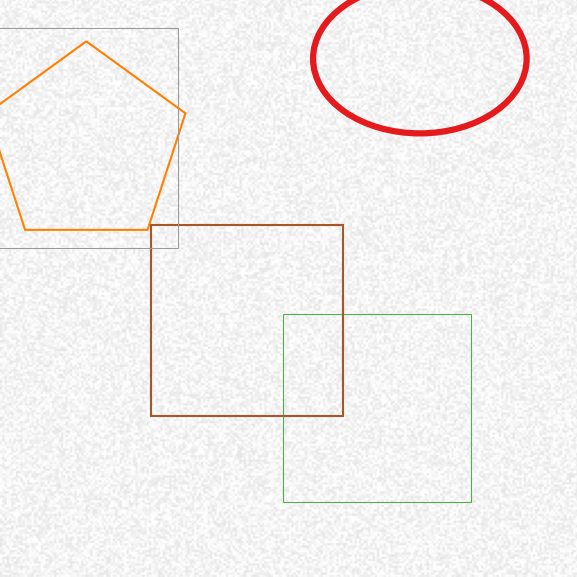[{"shape": "oval", "thickness": 3, "radius": 0.92, "center": [0.727, 0.898]}, {"shape": "square", "thickness": 0.5, "radius": 0.82, "center": [0.653, 0.293]}, {"shape": "pentagon", "thickness": 1, "radius": 0.9, "center": [0.149, 0.747]}, {"shape": "square", "thickness": 1, "radius": 0.83, "center": [0.428, 0.444]}, {"shape": "square", "thickness": 0.5, "radius": 0.95, "center": [0.118, 0.76]}]